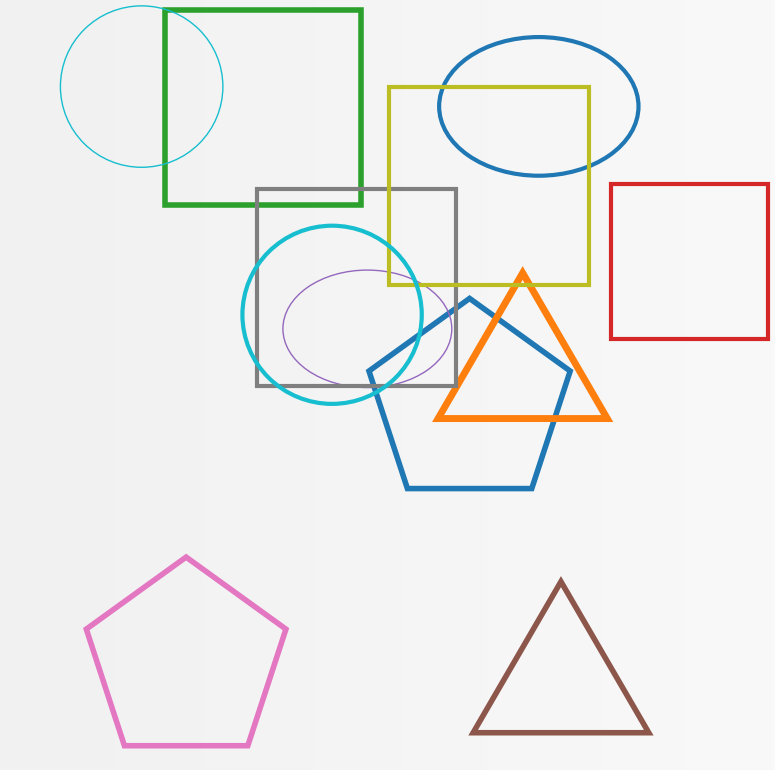[{"shape": "oval", "thickness": 1.5, "radius": 0.64, "center": [0.695, 0.862]}, {"shape": "pentagon", "thickness": 2, "radius": 0.68, "center": [0.606, 0.476]}, {"shape": "triangle", "thickness": 2.5, "radius": 0.63, "center": [0.674, 0.519]}, {"shape": "square", "thickness": 2, "radius": 0.63, "center": [0.339, 0.86]}, {"shape": "square", "thickness": 1.5, "radius": 0.5, "center": [0.89, 0.66]}, {"shape": "oval", "thickness": 0.5, "radius": 0.54, "center": [0.474, 0.573]}, {"shape": "triangle", "thickness": 2, "radius": 0.65, "center": [0.724, 0.114]}, {"shape": "pentagon", "thickness": 2, "radius": 0.68, "center": [0.24, 0.141]}, {"shape": "square", "thickness": 1.5, "radius": 0.64, "center": [0.46, 0.626]}, {"shape": "square", "thickness": 1.5, "radius": 0.64, "center": [0.631, 0.758]}, {"shape": "circle", "thickness": 0.5, "radius": 0.52, "center": [0.183, 0.888]}, {"shape": "circle", "thickness": 1.5, "radius": 0.58, "center": [0.429, 0.591]}]